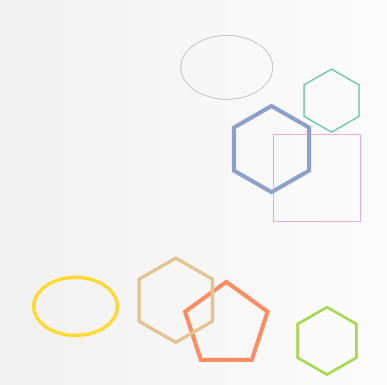[{"shape": "hexagon", "thickness": 1, "radius": 0.41, "center": [0.856, 0.739]}, {"shape": "pentagon", "thickness": 3, "radius": 0.56, "center": [0.584, 0.156]}, {"shape": "hexagon", "thickness": 3, "radius": 0.56, "center": [0.701, 0.613]}, {"shape": "square", "thickness": 0.5, "radius": 0.56, "center": [0.817, 0.539]}, {"shape": "hexagon", "thickness": 2, "radius": 0.44, "center": [0.844, 0.115]}, {"shape": "oval", "thickness": 2.5, "radius": 0.54, "center": [0.195, 0.204]}, {"shape": "hexagon", "thickness": 2.5, "radius": 0.55, "center": [0.453, 0.22]}, {"shape": "oval", "thickness": 0.5, "radius": 0.59, "center": [0.585, 0.825]}]